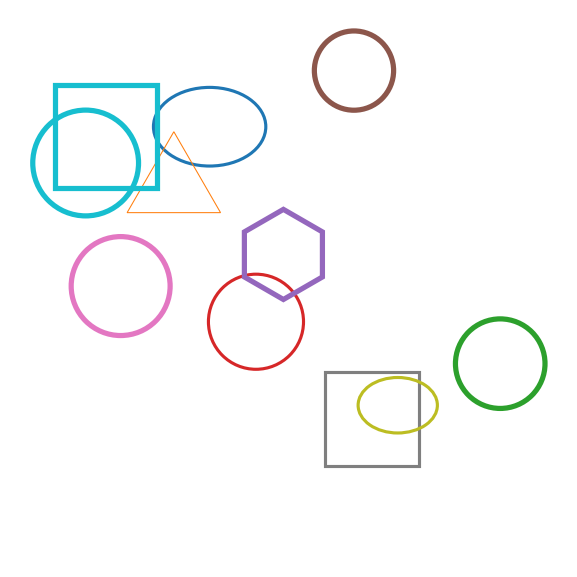[{"shape": "oval", "thickness": 1.5, "radius": 0.49, "center": [0.363, 0.78]}, {"shape": "triangle", "thickness": 0.5, "radius": 0.47, "center": [0.301, 0.678]}, {"shape": "circle", "thickness": 2.5, "radius": 0.39, "center": [0.866, 0.369]}, {"shape": "circle", "thickness": 1.5, "radius": 0.41, "center": [0.443, 0.442]}, {"shape": "hexagon", "thickness": 2.5, "radius": 0.39, "center": [0.491, 0.559]}, {"shape": "circle", "thickness": 2.5, "radius": 0.34, "center": [0.613, 0.877]}, {"shape": "circle", "thickness": 2.5, "radius": 0.43, "center": [0.209, 0.504]}, {"shape": "square", "thickness": 1.5, "radius": 0.41, "center": [0.644, 0.274]}, {"shape": "oval", "thickness": 1.5, "radius": 0.34, "center": [0.689, 0.297]}, {"shape": "square", "thickness": 2.5, "radius": 0.44, "center": [0.184, 0.762]}, {"shape": "circle", "thickness": 2.5, "radius": 0.46, "center": [0.148, 0.717]}]